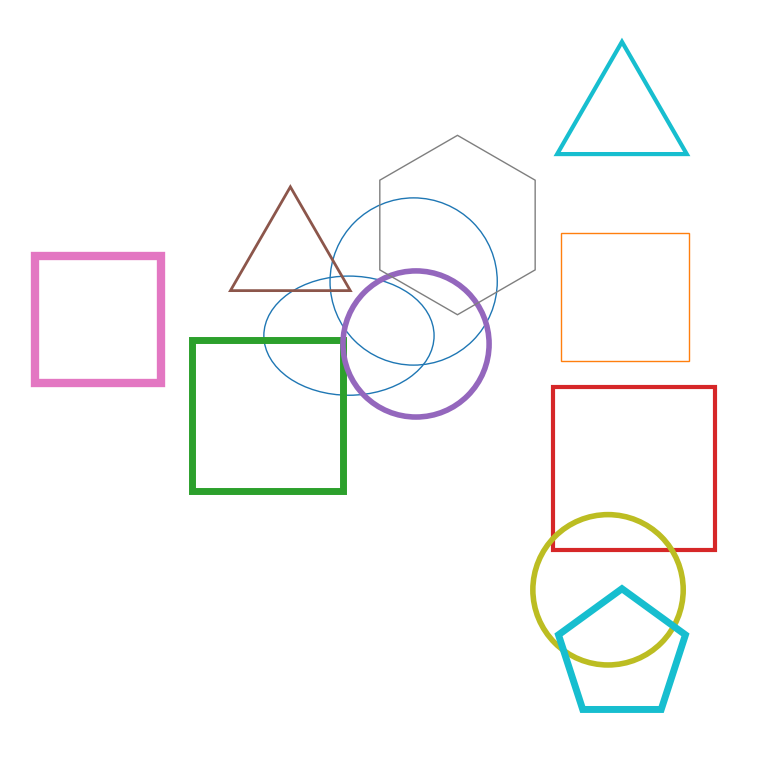[{"shape": "circle", "thickness": 0.5, "radius": 0.54, "center": [0.537, 0.634]}, {"shape": "oval", "thickness": 0.5, "radius": 0.55, "center": [0.453, 0.564]}, {"shape": "square", "thickness": 0.5, "radius": 0.42, "center": [0.811, 0.615]}, {"shape": "square", "thickness": 2.5, "radius": 0.49, "center": [0.347, 0.46]}, {"shape": "square", "thickness": 1.5, "radius": 0.53, "center": [0.823, 0.391]}, {"shape": "circle", "thickness": 2, "radius": 0.47, "center": [0.54, 0.553]}, {"shape": "triangle", "thickness": 1, "radius": 0.45, "center": [0.377, 0.667]}, {"shape": "square", "thickness": 3, "radius": 0.41, "center": [0.127, 0.585]}, {"shape": "hexagon", "thickness": 0.5, "radius": 0.58, "center": [0.594, 0.708]}, {"shape": "circle", "thickness": 2, "radius": 0.49, "center": [0.79, 0.234]}, {"shape": "pentagon", "thickness": 2.5, "radius": 0.43, "center": [0.808, 0.149]}, {"shape": "triangle", "thickness": 1.5, "radius": 0.49, "center": [0.808, 0.848]}]